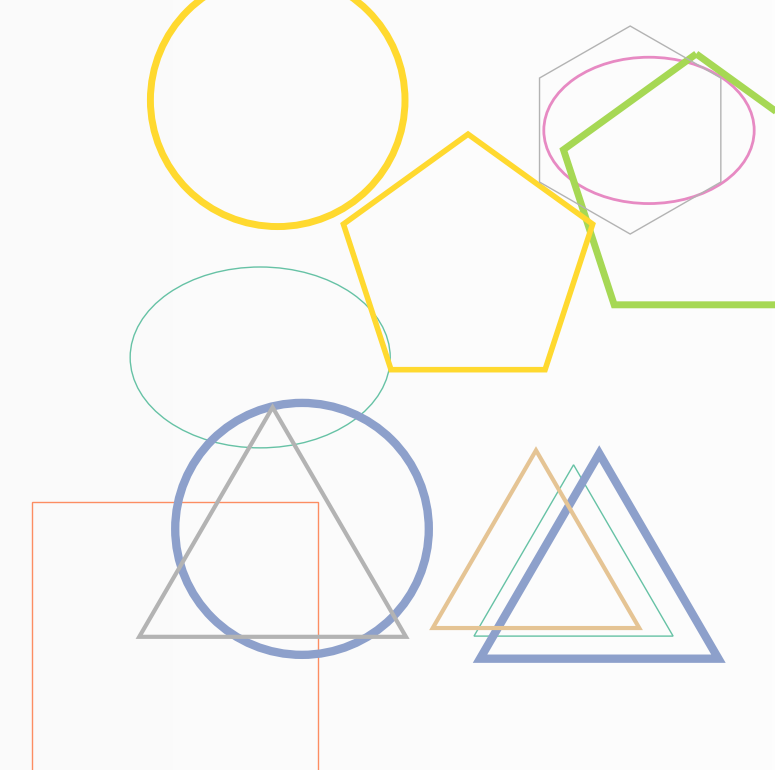[{"shape": "triangle", "thickness": 0.5, "radius": 0.74, "center": [0.74, 0.248]}, {"shape": "oval", "thickness": 0.5, "radius": 0.84, "center": [0.336, 0.536]}, {"shape": "square", "thickness": 0.5, "radius": 0.92, "center": [0.226, 0.164]}, {"shape": "triangle", "thickness": 3, "radius": 0.89, "center": [0.773, 0.233]}, {"shape": "circle", "thickness": 3, "radius": 0.82, "center": [0.39, 0.313]}, {"shape": "oval", "thickness": 1, "radius": 0.68, "center": [0.837, 0.831]}, {"shape": "pentagon", "thickness": 2.5, "radius": 0.9, "center": [0.898, 0.75]}, {"shape": "circle", "thickness": 2.5, "radius": 0.82, "center": [0.358, 0.87]}, {"shape": "pentagon", "thickness": 2, "radius": 0.85, "center": [0.604, 0.657]}, {"shape": "triangle", "thickness": 1.5, "radius": 0.77, "center": [0.692, 0.261]}, {"shape": "triangle", "thickness": 1.5, "radius": 0.99, "center": [0.352, 0.272]}, {"shape": "hexagon", "thickness": 0.5, "radius": 0.68, "center": [0.813, 0.831]}]